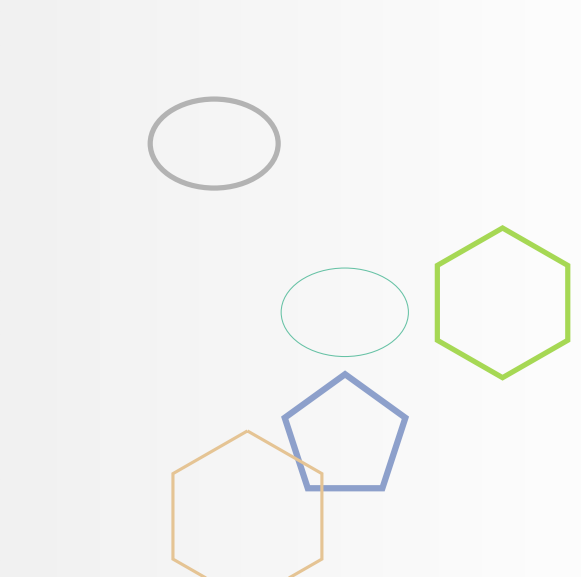[{"shape": "oval", "thickness": 0.5, "radius": 0.55, "center": [0.593, 0.458]}, {"shape": "pentagon", "thickness": 3, "radius": 0.55, "center": [0.594, 0.242]}, {"shape": "hexagon", "thickness": 2.5, "radius": 0.65, "center": [0.865, 0.475]}, {"shape": "hexagon", "thickness": 1.5, "radius": 0.74, "center": [0.426, 0.105]}, {"shape": "oval", "thickness": 2.5, "radius": 0.55, "center": [0.368, 0.751]}]